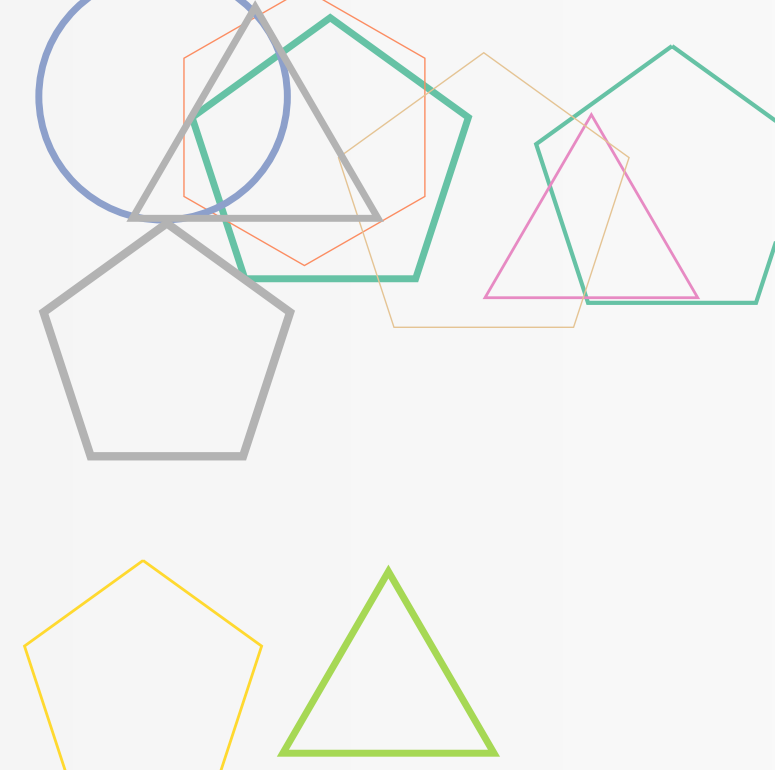[{"shape": "pentagon", "thickness": 2.5, "radius": 0.94, "center": [0.426, 0.79]}, {"shape": "pentagon", "thickness": 1.5, "radius": 0.92, "center": [0.867, 0.756]}, {"shape": "hexagon", "thickness": 0.5, "radius": 0.9, "center": [0.393, 0.835]}, {"shape": "circle", "thickness": 2.5, "radius": 0.8, "center": [0.21, 0.875]}, {"shape": "triangle", "thickness": 1, "radius": 0.79, "center": [0.763, 0.693]}, {"shape": "triangle", "thickness": 2.5, "radius": 0.79, "center": [0.501, 0.1]}, {"shape": "pentagon", "thickness": 1, "radius": 0.8, "center": [0.185, 0.111]}, {"shape": "pentagon", "thickness": 0.5, "radius": 0.99, "center": [0.624, 0.734]}, {"shape": "triangle", "thickness": 2.5, "radius": 0.91, "center": [0.329, 0.808]}, {"shape": "pentagon", "thickness": 3, "radius": 0.84, "center": [0.215, 0.543]}]